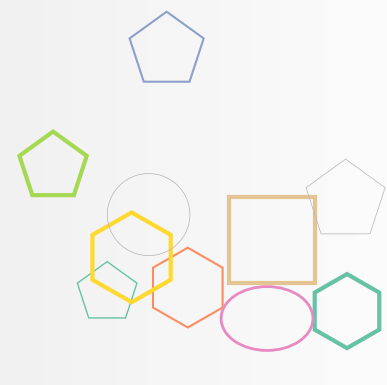[{"shape": "hexagon", "thickness": 3, "radius": 0.48, "center": [0.895, 0.192]}, {"shape": "pentagon", "thickness": 1, "radius": 0.4, "center": [0.277, 0.24]}, {"shape": "hexagon", "thickness": 1.5, "radius": 0.52, "center": [0.485, 0.253]}, {"shape": "pentagon", "thickness": 1.5, "radius": 0.5, "center": [0.43, 0.869]}, {"shape": "oval", "thickness": 2, "radius": 0.59, "center": [0.689, 0.173]}, {"shape": "pentagon", "thickness": 3, "radius": 0.46, "center": [0.137, 0.567]}, {"shape": "hexagon", "thickness": 3, "radius": 0.58, "center": [0.34, 0.332]}, {"shape": "square", "thickness": 3, "radius": 0.56, "center": [0.702, 0.377]}, {"shape": "circle", "thickness": 0.5, "radius": 0.53, "center": [0.384, 0.443]}, {"shape": "pentagon", "thickness": 0.5, "radius": 0.54, "center": [0.892, 0.479]}]